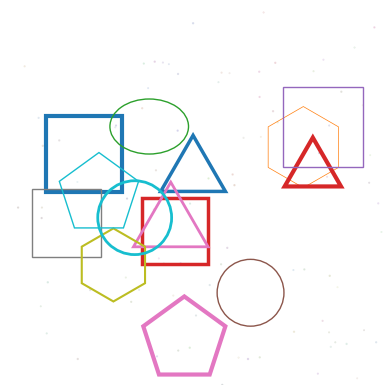[{"shape": "square", "thickness": 3, "radius": 0.49, "center": [0.218, 0.601]}, {"shape": "triangle", "thickness": 2.5, "radius": 0.49, "center": [0.501, 0.551]}, {"shape": "hexagon", "thickness": 0.5, "radius": 0.53, "center": [0.788, 0.618]}, {"shape": "oval", "thickness": 1, "radius": 0.51, "center": [0.388, 0.671]}, {"shape": "square", "thickness": 2.5, "radius": 0.43, "center": [0.454, 0.4]}, {"shape": "triangle", "thickness": 3, "radius": 0.42, "center": [0.813, 0.558]}, {"shape": "square", "thickness": 1, "radius": 0.52, "center": [0.839, 0.671]}, {"shape": "circle", "thickness": 1, "radius": 0.43, "center": [0.651, 0.24]}, {"shape": "triangle", "thickness": 2, "radius": 0.56, "center": [0.444, 0.415]}, {"shape": "pentagon", "thickness": 3, "radius": 0.56, "center": [0.479, 0.118]}, {"shape": "square", "thickness": 1, "radius": 0.44, "center": [0.173, 0.42]}, {"shape": "hexagon", "thickness": 1.5, "radius": 0.47, "center": [0.295, 0.312]}, {"shape": "circle", "thickness": 2, "radius": 0.48, "center": [0.35, 0.435]}, {"shape": "pentagon", "thickness": 1, "radius": 0.54, "center": [0.257, 0.496]}]